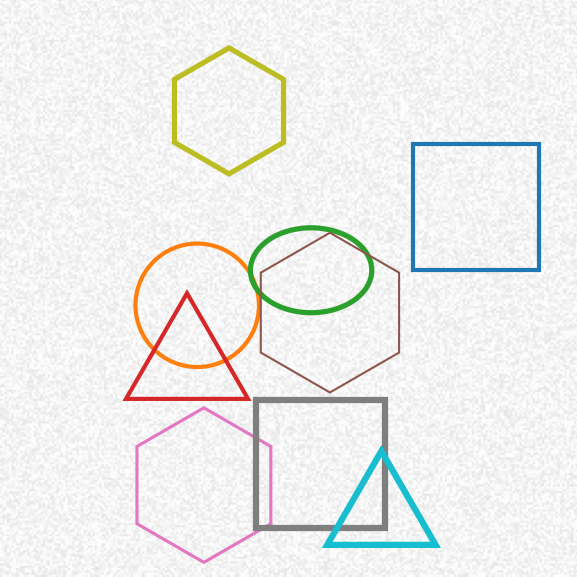[{"shape": "square", "thickness": 2, "radius": 0.55, "center": [0.824, 0.64]}, {"shape": "circle", "thickness": 2, "radius": 0.53, "center": [0.342, 0.47]}, {"shape": "oval", "thickness": 2.5, "radius": 0.53, "center": [0.539, 0.531]}, {"shape": "triangle", "thickness": 2, "radius": 0.61, "center": [0.324, 0.369]}, {"shape": "hexagon", "thickness": 1, "radius": 0.69, "center": [0.571, 0.458]}, {"shape": "hexagon", "thickness": 1.5, "radius": 0.67, "center": [0.353, 0.159]}, {"shape": "square", "thickness": 3, "radius": 0.56, "center": [0.555, 0.196]}, {"shape": "hexagon", "thickness": 2.5, "radius": 0.55, "center": [0.397, 0.807]}, {"shape": "triangle", "thickness": 3, "radius": 0.54, "center": [0.66, 0.11]}]